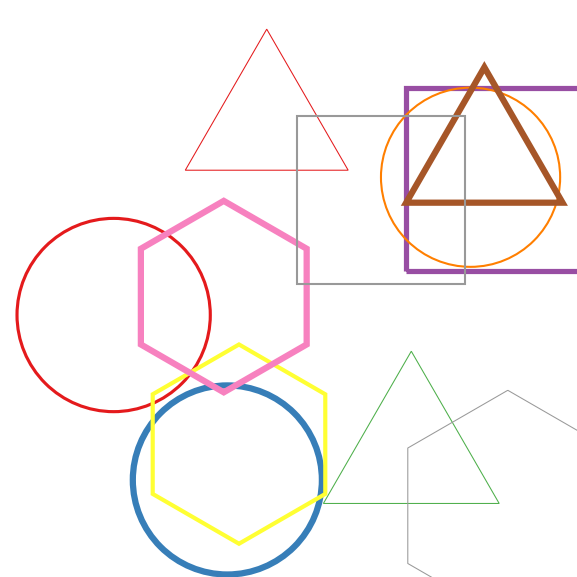[{"shape": "circle", "thickness": 1.5, "radius": 0.84, "center": [0.197, 0.454]}, {"shape": "triangle", "thickness": 0.5, "radius": 0.81, "center": [0.462, 0.786]}, {"shape": "circle", "thickness": 3, "radius": 0.82, "center": [0.394, 0.168]}, {"shape": "triangle", "thickness": 0.5, "radius": 0.88, "center": [0.712, 0.215]}, {"shape": "square", "thickness": 2.5, "radius": 0.79, "center": [0.861, 0.688]}, {"shape": "circle", "thickness": 1, "radius": 0.78, "center": [0.815, 0.692]}, {"shape": "hexagon", "thickness": 2, "radius": 0.86, "center": [0.414, 0.23]}, {"shape": "triangle", "thickness": 3, "radius": 0.78, "center": [0.839, 0.726]}, {"shape": "hexagon", "thickness": 3, "radius": 0.83, "center": [0.387, 0.486]}, {"shape": "square", "thickness": 1, "radius": 0.73, "center": [0.66, 0.652]}, {"shape": "hexagon", "thickness": 0.5, "radius": 1.0, "center": [0.879, 0.123]}]